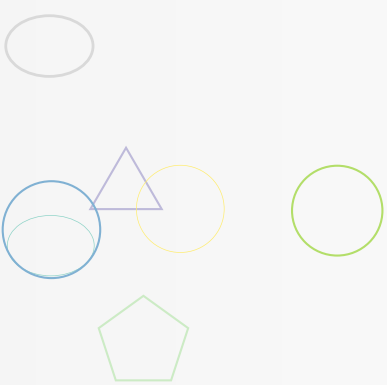[{"shape": "oval", "thickness": 0.5, "radius": 0.56, "center": [0.131, 0.362]}, {"shape": "triangle", "thickness": 1.5, "radius": 0.53, "center": [0.325, 0.51]}, {"shape": "circle", "thickness": 1.5, "radius": 0.63, "center": [0.133, 0.403]}, {"shape": "circle", "thickness": 1.5, "radius": 0.58, "center": [0.87, 0.453]}, {"shape": "oval", "thickness": 2, "radius": 0.56, "center": [0.128, 0.88]}, {"shape": "pentagon", "thickness": 1.5, "radius": 0.61, "center": [0.37, 0.11]}, {"shape": "circle", "thickness": 0.5, "radius": 0.57, "center": [0.465, 0.457]}]